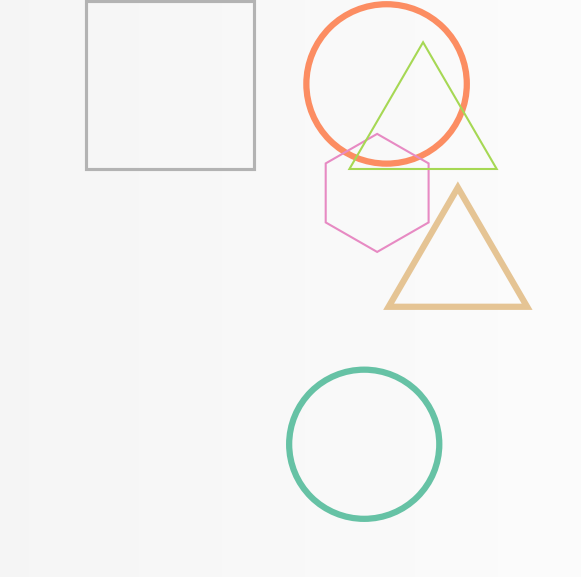[{"shape": "circle", "thickness": 3, "radius": 0.65, "center": [0.627, 0.23]}, {"shape": "circle", "thickness": 3, "radius": 0.69, "center": [0.665, 0.854]}, {"shape": "hexagon", "thickness": 1, "radius": 0.51, "center": [0.649, 0.665]}, {"shape": "triangle", "thickness": 1, "radius": 0.73, "center": [0.728, 0.78]}, {"shape": "triangle", "thickness": 3, "radius": 0.69, "center": [0.788, 0.537]}, {"shape": "square", "thickness": 1.5, "radius": 0.72, "center": [0.293, 0.852]}]